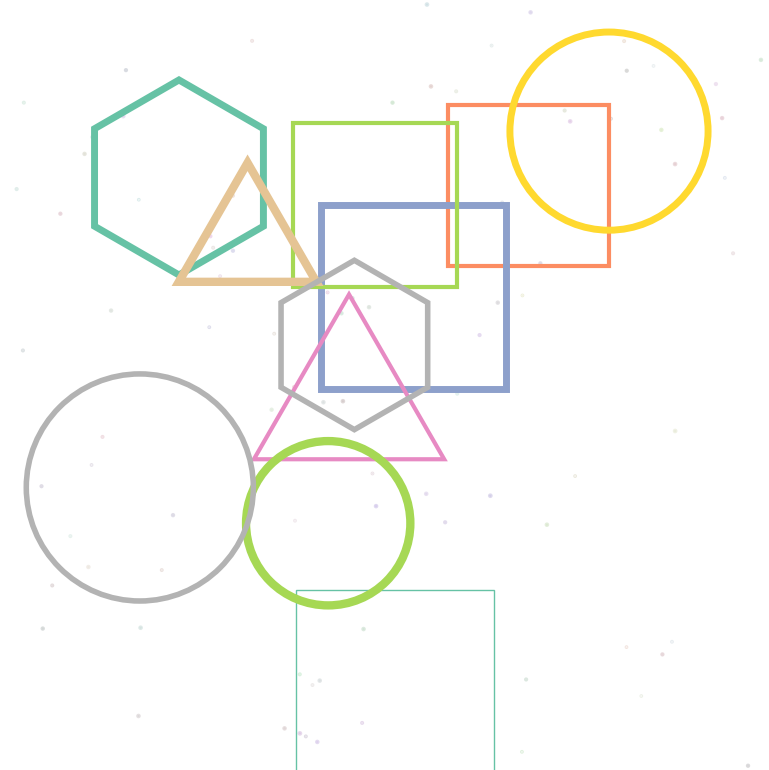[{"shape": "hexagon", "thickness": 2.5, "radius": 0.63, "center": [0.232, 0.77]}, {"shape": "square", "thickness": 0.5, "radius": 0.64, "center": [0.513, 0.106]}, {"shape": "square", "thickness": 1.5, "radius": 0.52, "center": [0.687, 0.76]}, {"shape": "square", "thickness": 2.5, "radius": 0.6, "center": [0.537, 0.614]}, {"shape": "triangle", "thickness": 1.5, "radius": 0.71, "center": [0.453, 0.475]}, {"shape": "square", "thickness": 1.5, "radius": 0.53, "center": [0.487, 0.734]}, {"shape": "circle", "thickness": 3, "radius": 0.53, "center": [0.426, 0.32]}, {"shape": "circle", "thickness": 2.5, "radius": 0.64, "center": [0.791, 0.83]}, {"shape": "triangle", "thickness": 3, "radius": 0.52, "center": [0.322, 0.686]}, {"shape": "circle", "thickness": 2, "radius": 0.74, "center": [0.182, 0.367]}, {"shape": "hexagon", "thickness": 2, "radius": 0.55, "center": [0.46, 0.552]}]